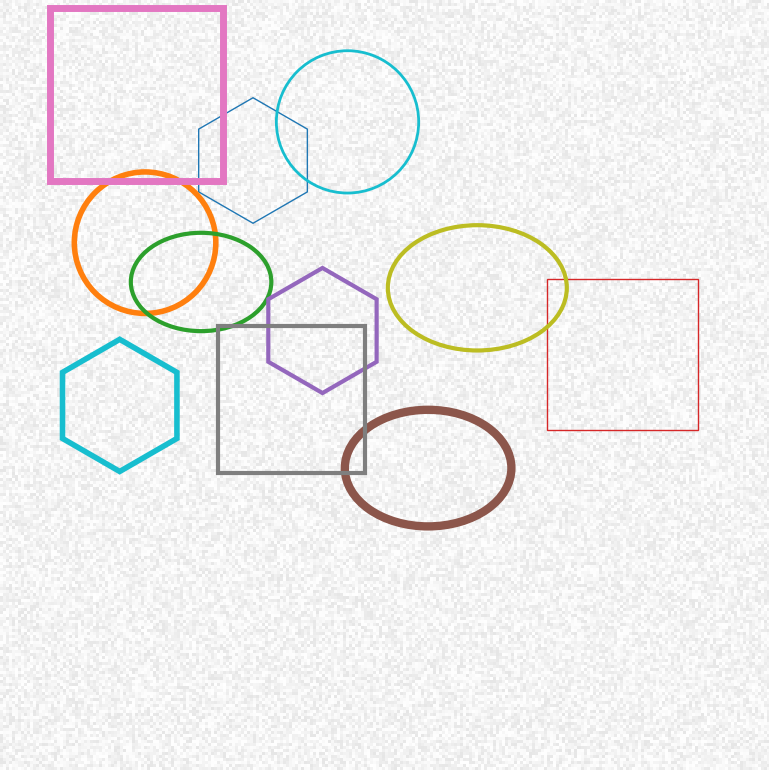[{"shape": "hexagon", "thickness": 0.5, "radius": 0.41, "center": [0.329, 0.792]}, {"shape": "circle", "thickness": 2, "radius": 0.46, "center": [0.188, 0.685]}, {"shape": "oval", "thickness": 1.5, "radius": 0.46, "center": [0.261, 0.634]}, {"shape": "square", "thickness": 0.5, "radius": 0.49, "center": [0.808, 0.539]}, {"shape": "hexagon", "thickness": 1.5, "radius": 0.41, "center": [0.419, 0.571]}, {"shape": "oval", "thickness": 3, "radius": 0.54, "center": [0.556, 0.392]}, {"shape": "square", "thickness": 2.5, "radius": 0.56, "center": [0.177, 0.878]}, {"shape": "square", "thickness": 1.5, "radius": 0.48, "center": [0.378, 0.481]}, {"shape": "oval", "thickness": 1.5, "radius": 0.58, "center": [0.62, 0.626]}, {"shape": "hexagon", "thickness": 2, "radius": 0.43, "center": [0.155, 0.473]}, {"shape": "circle", "thickness": 1, "radius": 0.46, "center": [0.451, 0.842]}]